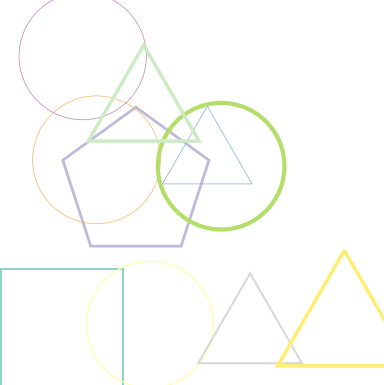[{"shape": "square", "thickness": 1.5, "radius": 0.79, "center": [0.161, 0.144]}, {"shape": "circle", "thickness": 1, "radius": 0.82, "center": [0.389, 0.157]}, {"shape": "pentagon", "thickness": 2, "radius": 1.0, "center": [0.353, 0.522]}, {"shape": "triangle", "thickness": 0.5, "radius": 0.67, "center": [0.538, 0.589]}, {"shape": "circle", "thickness": 0.5, "radius": 0.83, "center": [0.251, 0.585]}, {"shape": "circle", "thickness": 3, "radius": 0.82, "center": [0.574, 0.568]}, {"shape": "triangle", "thickness": 1.5, "radius": 0.78, "center": [0.65, 0.134]}, {"shape": "circle", "thickness": 0.5, "radius": 0.83, "center": [0.215, 0.854]}, {"shape": "triangle", "thickness": 2.5, "radius": 0.83, "center": [0.373, 0.717]}, {"shape": "triangle", "thickness": 2.5, "radius": 1.0, "center": [0.894, 0.15]}]